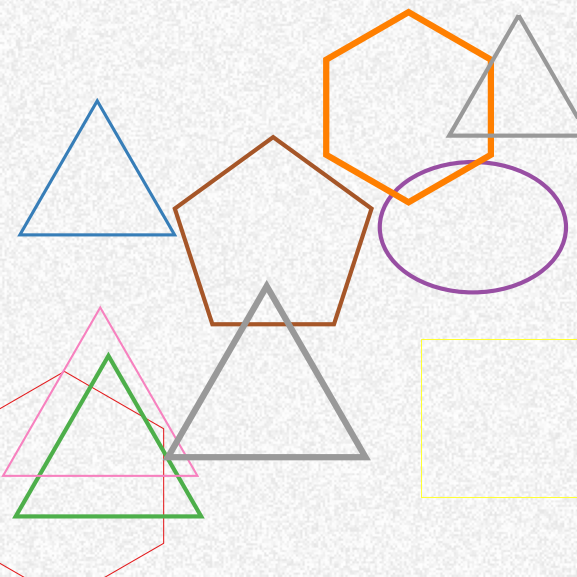[{"shape": "hexagon", "thickness": 0.5, "radius": 0.99, "center": [0.112, 0.158]}, {"shape": "triangle", "thickness": 1.5, "radius": 0.77, "center": [0.168, 0.67]}, {"shape": "triangle", "thickness": 2, "radius": 0.93, "center": [0.188, 0.198]}, {"shape": "oval", "thickness": 2, "radius": 0.81, "center": [0.819, 0.606]}, {"shape": "hexagon", "thickness": 3, "radius": 0.82, "center": [0.707, 0.813]}, {"shape": "square", "thickness": 0.5, "radius": 0.68, "center": [0.866, 0.276]}, {"shape": "pentagon", "thickness": 2, "radius": 0.9, "center": [0.473, 0.583]}, {"shape": "triangle", "thickness": 1, "radius": 0.97, "center": [0.174, 0.272]}, {"shape": "triangle", "thickness": 2, "radius": 0.69, "center": [0.898, 0.834]}, {"shape": "triangle", "thickness": 3, "radius": 0.99, "center": [0.462, 0.306]}]